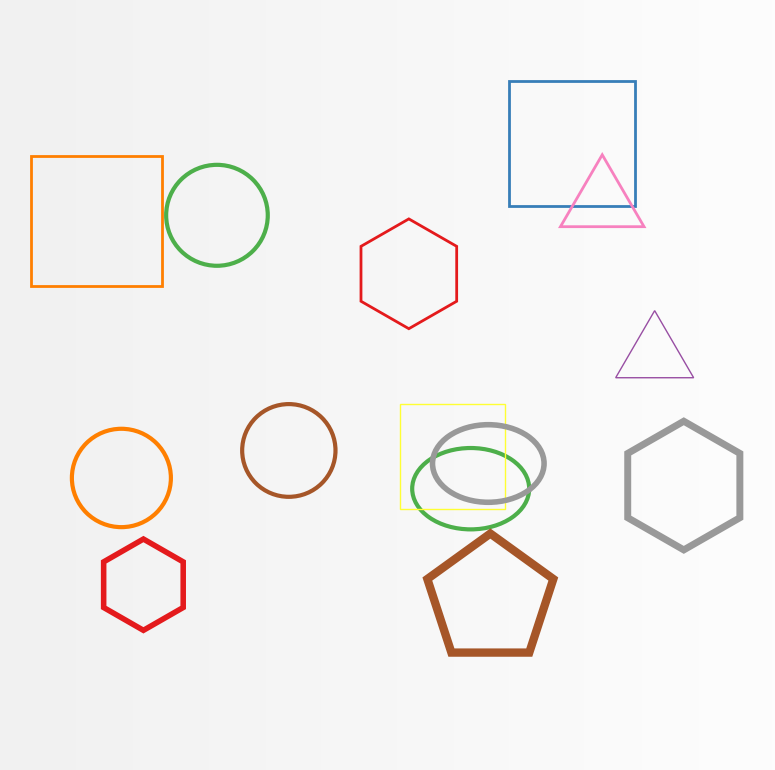[{"shape": "hexagon", "thickness": 1, "radius": 0.36, "center": [0.528, 0.644]}, {"shape": "hexagon", "thickness": 2, "radius": 0.3, "center": [0.185, 0.241]}, {"shape": "square", "thickness": 1, "radius": 0.41, "center": [0.738, 0.813]}, {"shape": "oval", "thickness": 1.5, "radius": 0.38, "center": [0.607, 0.365]}, {"shape": "circle", "thickness": 1.5, "radius": 0.33, "center": [0.28, 0.72]}, {"shape": "triangle", "thickness": 0.5, "radius": 0.29, "center": [0.845, 0.538]}, {"shape": "circle", "thickness": 1.5, "radius": 0.32, "center": [0.157, 0.379]}, {"shape": "square", "thickness": 1, "radius": 0.42, "center": [0.124, 0.713]}, {"shape": "square", "thickness": 0.5, "radius": 0.34, "center": [0.584, 0.407]}, {"shape": "circle", "thickness": 1.5, "radius": 0.3, "center": [0.373, 0.415]}, {"shape": "pentagon", "thickness": 3, "radius": 0.43, "center": [0.633, 0.222]}, {"shape": "triangle", "thickness": 1, "radius": 0.31, "center": [0.777, 0.737]}, {"shape": "hexagon", "thickness": 2.5, "radius": 0.42, "center": [0.882, 0.369]}, {"shape": "oval", "thickness": 2, "radius": 0.36, "center": [0.63, 0.398]}]